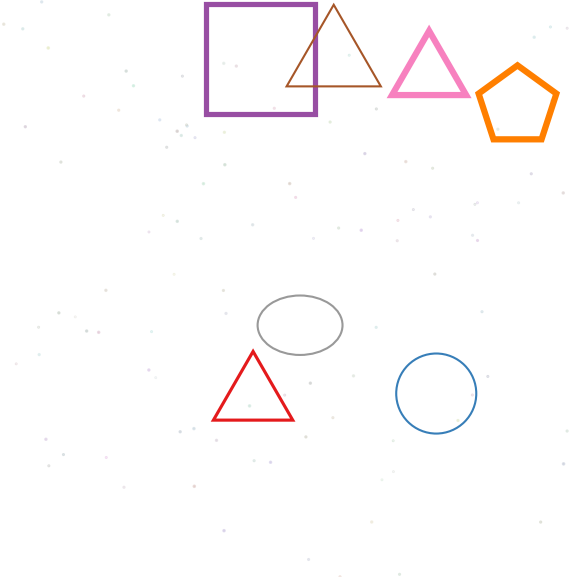[{"shape": "triangle", "thickness": 1.5, "radius": 0.4, "center": [0.438, 0.311]}, {"shape": "circle", "thickness": 1, "radius": 0.35, "center": [0.755, 0.318]}, {"shape": "square", "thickness": 2.5, "radius": 0.47, "center": [0.451, 0.897]}, {"shape": "pentagon", "thickness": 3, "radius": 0.35, "center": [0.896, 0.815]}, {"shape": "triangle", "thickness": 1, "radius": 0.47, "center": [0.578, 0.897]}, {"shape": "triangle", "thickness": 3, "radius": 0.37, "center": [0.743, 0.872]}, {"shape": "oval", "thickness": 1, "radius": 0.37, "center": [0.52, 0.436]}]